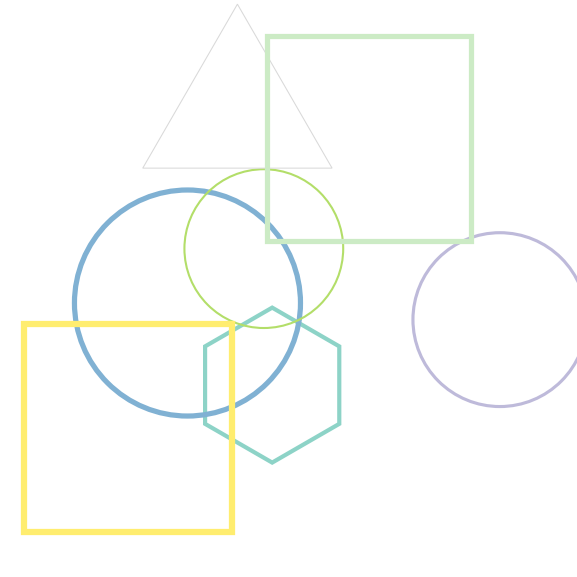[{"shape": "hexagon", "thickness": 2, "radius": 0.67, "center": [0.471, 0.332]}, {"shape": "circle", "thickness": 1.5, "radius": 0.75, "center": [0.866, 0.446]}, {"shape": "circle", "thickness": 2.5, "radius": 0.98, "center": [0.325, 0.474]}, {"shape": "circle", "thickness": 1, "radius": 0.69, "center": [0.457, 0.569]}, {"shape": "triangle", "thickness": 0.5, "radius": 0.95, "center": [0.411, 0.803]}, {"shape": "square", "thickness": 2.5, "radius": 0.89, "center": [0.639, 0.76]}, {"shape": "square", "thickness": 3, "radius": 0.9, "center": [0.222, 0.258]}]